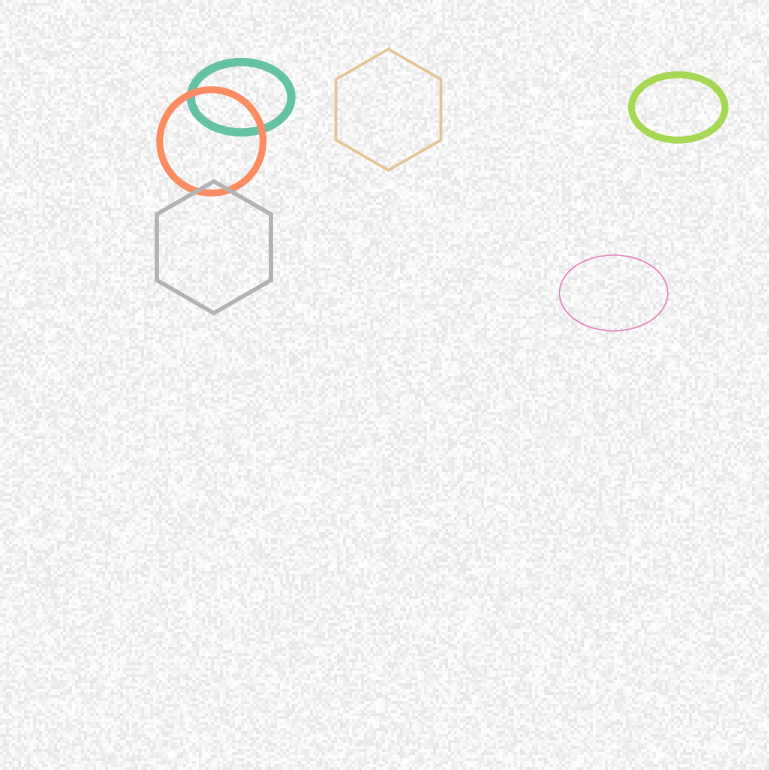[{"shape": "oval", "thickness": 3, "radius": 0.33, "center": [0.313, 0.874]}, {"shape": "circle", "thickness": 2.5, "radius": 0.34, "center": [0.275, 0.816]}, {"shape": "oval", "thickness": 0.5, "radius": 0.35, "center": [0.797, 0.619]}, {"shape": "oval", "thickness": 2.5, "radius": 0.3, "center": [0.881, 0.86]}, {"shape": "hexagon", "thickness": 1, "radius": 0.39, "center": [0.504, 0.858]}, {"shape": "hexagon", "thickness": 1.5, "radius": 0.43, "center": [0.278, 0.679]}]